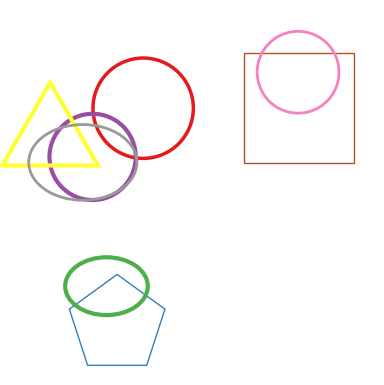[{"shape": "circle", "thickness": 2.5, "radius": 0.65, "center": [0.372, 0.719]}, {"shape": "pentagon", "thickness": 1, "radius": 0.65, "center": [0.304, 0.157]}, {"shape": "oval", "thickness": 3, "radius": 0.54, "center": [0.277, 0.257]}, {"shape": "circle", "thickness": 3, "radius": 0.56, "center": [0.24, 0.592]}, {"shape": "triangle", "thickness": 3, "radius": 0.72, "center": [0.13, 0.642]}, {"shape": "square", "thickness": 1, "radius": 0.71, "center": [0.776, 0.719]}, {"shape": "circle", "thickness": 2, "radius": 0.53, "center": [0.774, 0.812]}, {"shape": "oval", "thickness": 2, "radius": 0.7, "center": [0.215, 0.578]}]